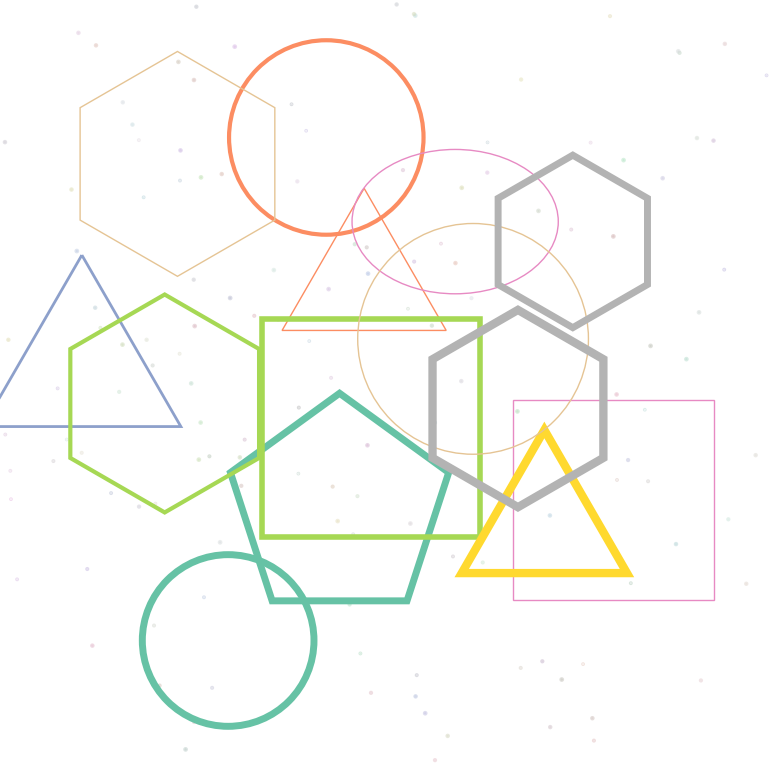[{"shape": "pentagon", "thickness": 2.5, "radius": 0.75, "center": [0.441, 0.34]}, {"shape": "circle", "thickness": 2.5, "radius": 0.56, "center": [0.296, 0.168]}, {"shape": "circle", "thickness": 1.5, "radius": 0.63, "center": [0.424, 0.821]}, {"shape": "triangle", "thickness": 0.5, "radius": 0.62, "center": [0.473, 0.632]}, {"shape": "triangle", "thickness": 1, "radius": 0.74, "center": [0.106, 0.52]}, {"shape": "square", "thickness": 0.5, "radius": 0.65, "center": [0.797, 0.351]}, {"shape": "oval", "thickness": 0.5, "radius": 0.67, "center": [0.591, 0.712]}, {"shape": "hexagon", "thickness": 1.5, "radius": 0.71, "center": [0.214, 0.476]}, {"shape": "square", "thickness": 2, "radius": 0.71, "center": [0.481, 0.444]}, {"shape": "triangle", "thickness": 3, "radius": 0.62, "center": [0.707, 0.318]}, {"shape": "circle", "thickness": 0.5, "radius": 0.75, "center": [0.614, 0.56]}, {"shape": "hexagon", "thickness": 0.5, "radius": 0.73, "center": [0.23, 0.787]}, {"shape": "hexagon", "thickness": 2.5, "radius": 0.56, "center": [0.744, 0.686]}, {"shape": "hexagon", "thickness": 3, "radius": 0.64, "center": [0.673, 0.469]}]